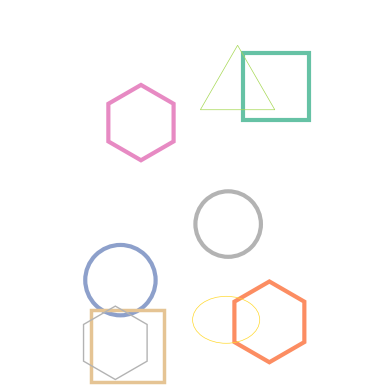[{"shape": "square", "thickness": 3, "radius": 0.43, "center": [0.717, 0.775]}, {"shape": "hexagon", "thickness": 3, "radius": 0.52, "center": [0.7, 0.164]}, {"shape": "circle", "thickness": 3, "radius": 0.46, "center": [0.313, 0.272]}, {"shape": "hexagon", "thickness": 3, "radius": 0.49, "center": [0.366, 0.682]}, {"shape": "triangle", "thickness": 0.5, "radius": 0.56, "center": [0.617, 0.771]}, {"shape": "oval", "thickness": 0.5, "radius": 0.44, "center": [0.587, 0.169]}, {"shape": "square", "thickness": 2.5, "radius": 0.47, "center": [0.332, 0.101]}, {"shape": "circle", "thickness": 3, "radius": 0.43, "center": [0.593, 0.418]}, {"shape": "hexagon", "thickness": 1, "radius": 0.48, "center": [0.3, 0.11]}]